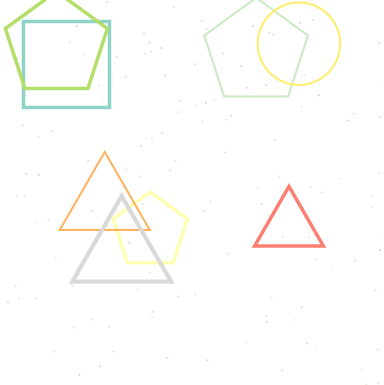[{"shape": "square", "thickness": 2.5, "radius": 0.56, "center": [0.171, 0.834]}, {"shape": "pentagon", "thickness": 2.5, "radius": 0.51, "center": [0.39, 0.4]}, {"shape": "triangle", "thickness": 2.5, "radius": 0.52, "center": [0.751, 0.413]}, {"shape": "triangle", "thickness": 1.5, "radius": 0.67, "center": [0.272, 0.47]}, {"shape": "pentagon", "thickness": 2.5, "radius": 0.7, "center": [0.146, 0.883]}, {"shape": "triangle", "thickness": 3, "radius": 0.74, "center": [0.316, 0.343]}, {"shape": "pentagon", "thickness": 1.5, "radius": 0.71, "center": [0.665, 0.864]}, {"shape": "circle", "thickness": 1.5, "radius": 0.54, "center": [0.776, 0.886]}]